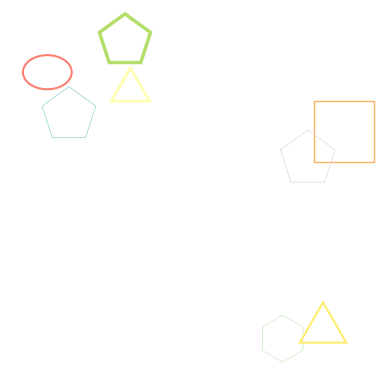[{"shape": "pentagon", "thickness": 0.5, "radius": 0.37, "center": [0.179, 0.702]}, {"shape": "triangle", "thickness": 2, "radius": 0.29, "center": [0.339, 0.766]}, {"shape": "oval", "thickness": 1.5, "radius": 0.32, "center": [0.123, 0.812]}, {"shape": "square", "thickness": 1, "radius": 0.39, "center": [0.894, 0.659]}, {"shape": "pentagon", "thickness": 2.5, "radius": 0.35, "center": [0.325, 0.894]}, {"shape": "pentagon", "thickness": 0.5, "radius": 0.37, "center": [0.799, 0.587]}, {"shape": "hexagon", "thickness": 0.5, "radius": 0.31, "center": [0.734, 0.12]}, {"shape": "triangle", "thickness": 1.5, "radius": 0.35, "center": [0.839, 0.145]}]